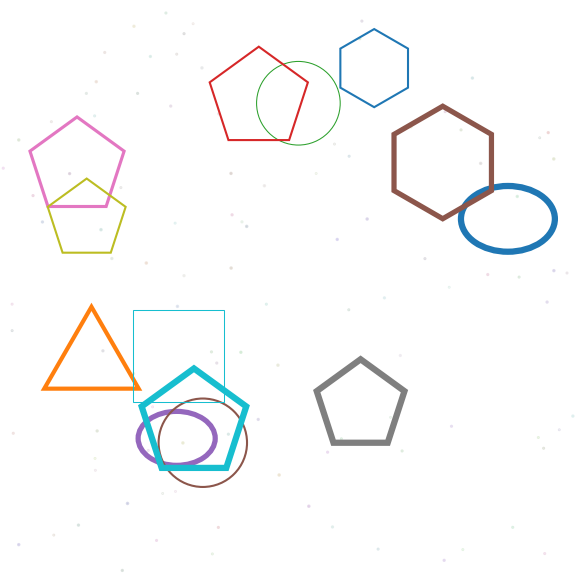[{"shape": "oval", "thickness": 3, "radius": 0.41, "center": [0.88, 0.62]}, {"shape": "hexagon", "thickness": 1, "radius": 0.34, "center": [0.648, 0.881]}, {"shape": "triangle", "thickness": 2, "radius": 0.47, "center": [0.158, 0.373]}, {"shape": "circle", "thickness": 0.5, "radius": 0.36, "center": [0.517, 0.82]}, {"shape": "pentagon", "thickness": 1, "radius": 0.45, "center": [0.448, 0.829]}, {"shape": "oval", "thickness": 2.5, "radius": 0.33, "center": [0.306, 0.24]}, {"shape": "hexagon", "thickness": 2.5, "radius": 0.49, "center": [0.767, 0.718]}, {"shape": "circle", "thickness": 1, "radius": 0.38, "center": [0.351, 0.232]}, {"shape": "pentagon", "thickness": 1.5, "radius": 0.43, "center": [0.133, 0.711]}, {"shape": "pentagon", "thickness": 3, "radius": 0.4, "center": [0.624, 0.297]}, {"shape": "pentagon", "thickness": 1, "radius": 0.35, "center": [0.15, 0.619]}, {"shape": "pentagon", "thickness": 3, "radius": 0.48, "center": [0.336, 0.266]}, {"shape": "square", "thickness": 0.5, "radius": 0.39, "center": [0.309, 0.383]}]